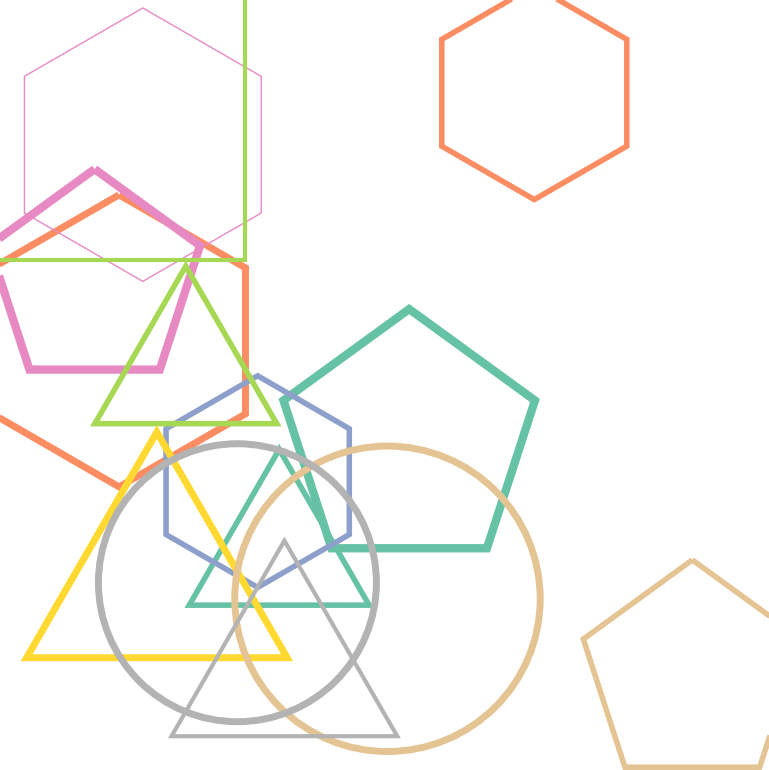[{"shape": "triangle", "thickness": 2, "radius": 0.67, "center": [0.363, 0.282]}, {"shape": "pentagon", "thickness": 3, "radius": 0.86, "center": [0.531, 0.427]}, {"shape": "hexagon", "thickness": 2, "radius": 0.69, "center": [0.694, 0.88]}, {"shape": "hexagon", "thickness": 2.5, "radius": 0.95, "center": [0.155, 0.557]}, {"shape": "hexagon", "thickness": 2, "radius": 0.69, "center": [0.335, 0.375]}, {"shape": "hexagon", "thickness": 0.5, "radius": 0.89, "center": [0.185, 0.812]}, {"shape": "pentagon", "thickness": 3, "radius": 0.72, "center": [0.123, 0.636]}, {"shape": "triangle", "thickness": 2, "radius": 0.68, "center": [0.241, 0.518]}, {"shape": "square", "thickness": 1.5, "radius": 0.9, "center": [0.139, 0.841]}, {"shape": "triangle", "thickness": 2.5, "radius": 0.98, "center": [0.204, 0.243]}, {"shape": "circle", "thickness": 2.5, "radius": 0.99, "center": [0.503, 0.222]}, {"shape": "pentagon", "thickness": 2, "radius": 0.74, "center": [0.899, 0.124]}, {"shape": "circle", "thickness": 2.5, "radius": 0.9, "center": [0.308, 0.243]}, {"shape": "triangle", "thickness": 1.5, "radius": 0.85, "center": [0.369, 0.129]}]